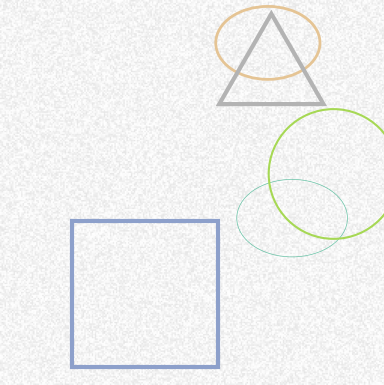[{"shape": "oval", "thickness": 0.5, "radius": 0.72, "center": [0.759, 0.433]}, {"shape": "square", "thickness": 3, "radius": 0.95, "center": [0.376, 0.236]}, {"shape": "circle", "thickness": 1.5, "radius": 0.84, "center": [0.866, 0.548]}, {"shape": "oval", "thickness": 2, "radius": 0.68, "center": [0.696, 0.889]}, {"shape": "triangle", "thickness": 3, "radius": 0.78, "center": [0.705, 0.808]}]